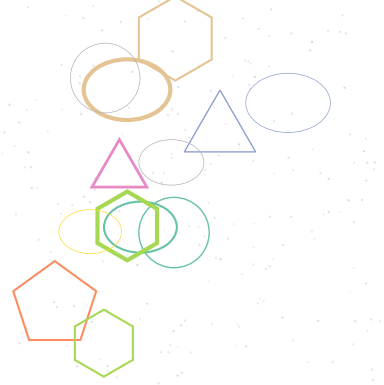[{"shape": "circle", "thickness": 1, "radius": 0.46, "center": [0.452, 0.396]}, {"shape": "oval", "thickness": 1.5, "radius": 0.47, "center": [0.365, 0.41]}, {"shape": "pentagon", "thickness": 1.5, "radius": 0.57, "center": [0.142, 0.209]}, {"shape": "triangle", "thickness": 1, "radius": 0.54, "center": [0.571, 0.659]}, {"shape": "oval", "thickness": 0.5, "radius": 0.55, "center": [0.748, 0.733]}, {"shape": "triangle", "thickness": 2, "radius": 0.41, "center": [0.31, 0.555]}, {"shape": "hexagon", "thickness": 3, "radius": 0.45, "center": [0.331, 0.413]}, {"shape": "hexagon", "thickness": 1.5, "radius": 0.43, "center": [0.27, 0.109]}, {"shape": "oval", "thickness": 0.5, "radius": 0.41, "center": [0.234, 0.398]}, {"shape": "oval", "thickness": 3, "radius": 0.56, "center": [0.33, 0.767]}, {"shape": "hexagon", "thickness": 1.5, "radius": 0.55, "center": [0.455, 0.9]}, {"shape": "oval", "thickness": 0.5, "radius": 0.42, "center": [0.445, 0.578]}, {"shape": "circle", "thickness": 0.5, "radius": 0.45, "center": [0.273, 0.797]}]